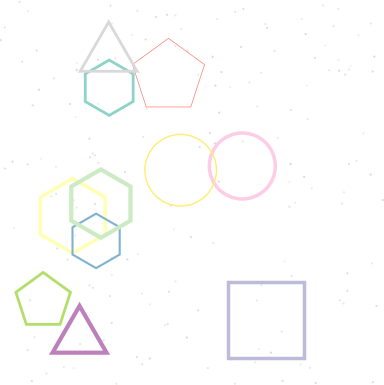[{"shape": "hexagon", "thickness": 2, "radius": 0.36, "center": [0.284, 0.772]}, {"shape": "hexagon", "thickness": 2.5, "radius": 0.48, "center": [0.189, 0.439]}, {"shape": "square", "thickness": 2.5, "radius": 0.49, "center": [0.691, 0.169]}, {"shape": "pentagon", "thickness": 0.5, "radius": 0.49, "center": [0.438, 0.802]}, {"shape": "hexagon", "thickness": 1.5, "radius": 0.35, "center": [0.25, 0.374]}, {"shape": "pentagon", "thickness": 2, "radius": 0.37, "center": [0.112, 0.218]}, {"shape": "circle", "thickness": 2.5, "radius": 0.43, "center": [0.629, 0.569]}, {"shape": "triangle", "thickness": 2, "radius": 0.43, "center": [0.282, 0.858]}, {"shape": "triangle", "thickness": 3, "radius": 0.4, "center": [0.207, 0.124]}, {"shape": "hexagon", "thickness": 3, "radius": 0.44, "center": [0.262, 0.471]}, {"shape": "circle", "thickness": 1, "radius": 0.46, "center": [0.469, 0.558]}]